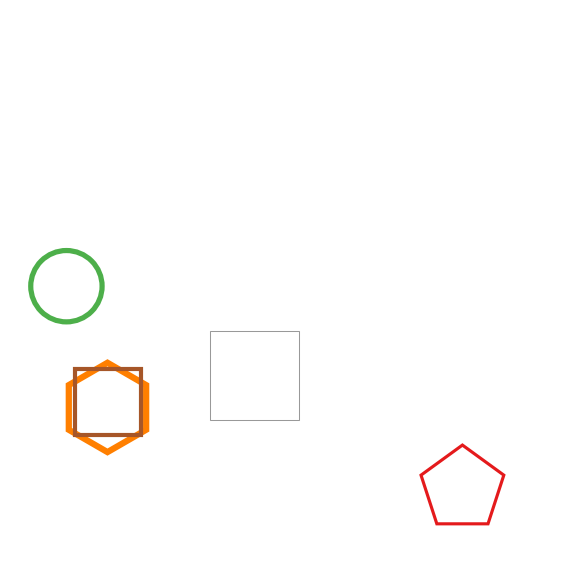[{"shape": "pentagon", "thickness": 1.5, "radius": 0.38, "center": [0.801, 0.153]}, {"shape": "circle", "thickness": 2.5, "radius": 0.31, "center": [0.115, 0.504]}, {"shape": "hexagon", "thickness": 3, "radius": 0.39, "center": [0.186, 0.294]}, {"shape": "square", "thickness": 2, "radius": 0.29, "center": [0.187, 0.303]}, {"shape": "square", "thickness": 0.5, "radius": 0.38, "center": [0.441, 0.349]}]